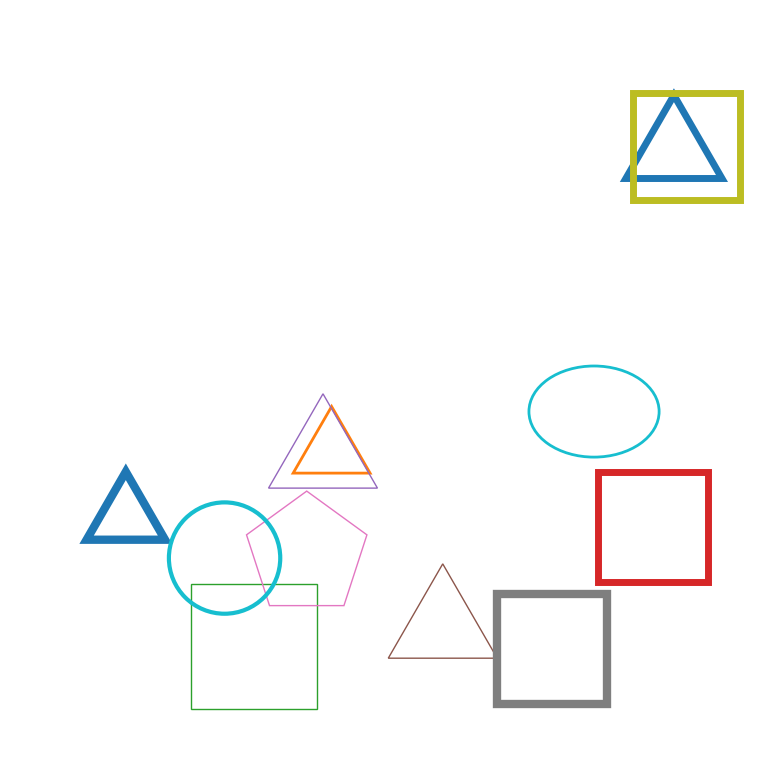[{"shape": "triangle", "thickness": 2.5, "radius": 0.36, "center": [0.875, 0.804]}, {"shape": "triangle", "thickness": 3, "radius": 0.29, "center": [0.163, 0.328]}, {"shape": "triangle", "thickness": 1, "radius": 0.29, "center": [0.431, 0.414]}, {"shape": "square", "thickness": 0.5, "radius": 0.41, "center": [0.33, 0.161]}, {"shape": "square", "thickness": 2.5, "radius": 0.36, "center": [0.848, 0.315]}, {"shape": "triangle", "thickness": 0.5, "radius": 0.41, "center": [0.419, 0.407]}, {"shape": "triangle", "thickness": 0.5, "radius": 0.41, "center": [0.575, 0.186]}, {"shape": "pentagon", "thickness": 0.5, "radius": 0.41, "center": [0.398, 0.28]}, {"shape": "square", "thickness": 3, "radius": 0.36, "center": [0.717, 0.158]}, {"shape": "square", "thickness": 2.5, "radius": 0.35, "center": [0.892, 0.809]}, {"shape": "oval", "thickness": 1, "radius": 0.42, "center": [0.771, 0.466]}, {"shape": "circle", "thickness": 1.5, "radius": 0.36, "center": [0.292, 0.275]}]